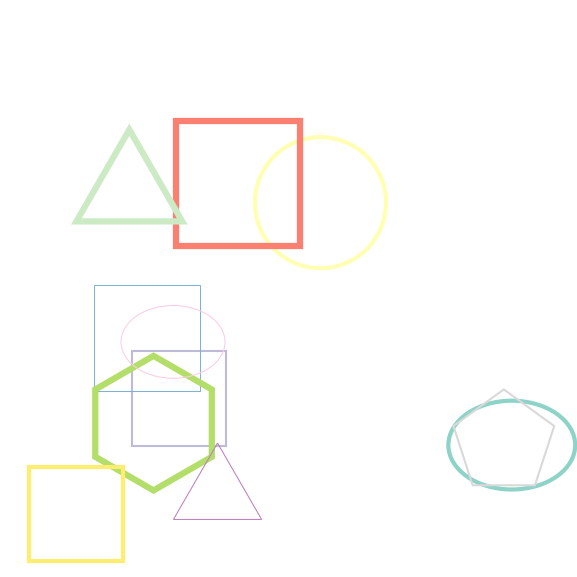[{"shape": "oval", "thickness": 2, "radius": 0.55, "center": [0.886, 0.228]}, {"shape": "circle", "thickness": 2, "radius": 0.57, "center": [0.555, 0.648]}, {"shape": "square", "thickness": 1, "radius": 0.41, "center": [0.31, 0.309]}, {"shape": "square", "thickness": 3, "radius": 0.54, "center": [0.412, 0.681]}, {"shape": "square", "thickness": 0.5, "radius": 0.46, "center": [0.255, 0.414]}, {"shape": "hexagon", "thickness": 3, "radius": 0.58, "center": [0.266, 0.266]}, {"shape": "oval", "thickness": 0.5, "radius": 0.45, "center": [0.3, 0.407]}, {"shape": "pentagon", "thickness": 1, "radius": 0.46, "center": [0.872, 0.233]}, {"shape": "triangle", "thickness": 0.5, "radius": 0.44, "center": [0.377, 0.144]}, {"shape": "triangle", "thickness": 3, "radius": 0.53, "center": [0.224, 0.669]}, {"shape": "square", "thickness": 2, "radius": 0.4, "center": [0.132, 0.109]}]